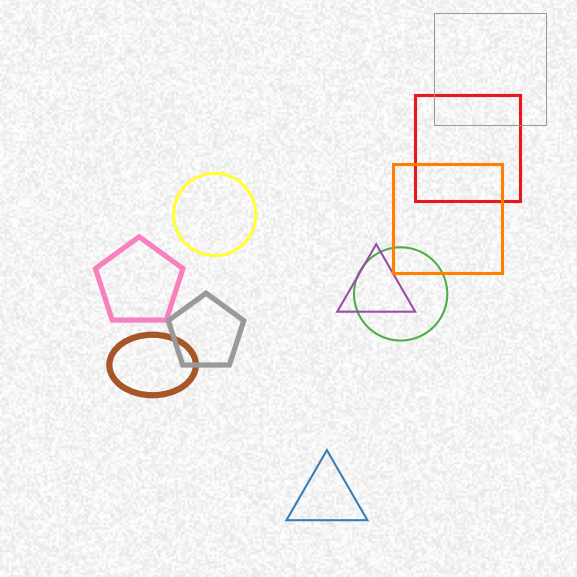[{"shape": "square", "thickness": 1.5, "radius": 0.46, "center": [0.809, 0.742]}, {"shape": "triangle", "thickness": 1, "radius": 0.4, "center": [0.566, 0.139]}, {"shape": "circle", "thickness": 1, "radius": 0.4, "center": [0.694, 0.49]}, {"shape": "triangle", "thickness": 1, "radius": 0.39, "center": [0.651, 0.498]}, {"shape": "square", "thickness": 1.5, "radius": 0.47, "center": [0.774, 0.621]}, {"shape": "circle", "thickness": 1.5, "radius": 0.36, "center": [0.372, 0.628]}, {"shape": "oval", "thickness": 3, "radius": 0.37, "center": [0.264, 0.367]}, {"shape": "pentagon", "thickness": 2.5, "radius": 0.4, "center": [0.241, 0.509]}, {"shape": "square", "thickness": 0.5, "radius": 0.48, "center": [0.848, 0.879]}, {"shape": "pentagon", "thickness": 2.5, "radius": 0.34, "center": [0.357, 0.423]}]